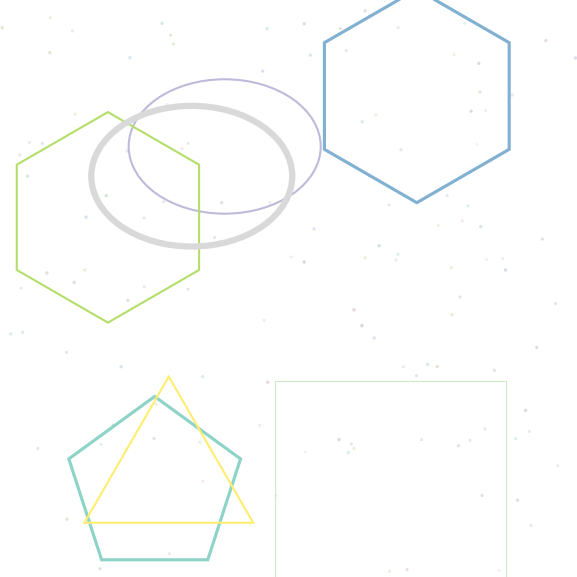[{"shape": "pentagon", "thickness": 1.5, "radius": 0.78, "center": [0.268, 0.156]}, {"shape": "oval", "thickness": 1, "radius": 0.83, "center": [0.389, 0.746]}, {"shape": "hexagon", "thickness": 1.5, "radius": 0.92, "center": [0.722, 0.833]}, {"shape": "hexagon", "thickness": 1, "radius": 0.91, "center": [0.187, 0.623]}, {"shape": "oval", "thickness": 3, "radius": 0.87, "center": [0.332, 0.694]}, {"shape": "square", "thickness": 0.5, "radius": 1.0, "center": [0.676, 0.14]}, {"shape": "triangle", "thickness": 1, "radius": 0.84, "center": [0.292, 0.178]}]